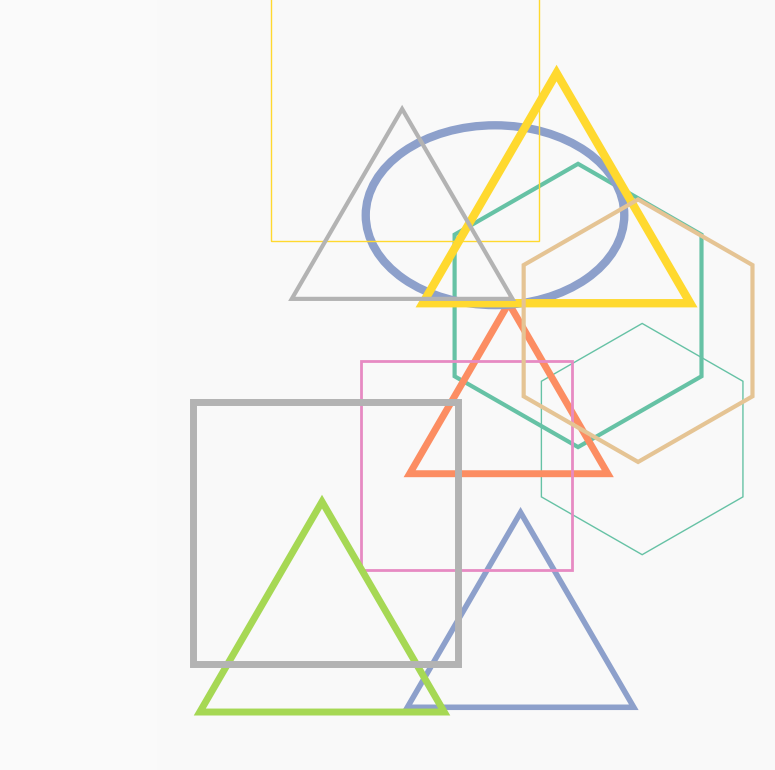[{"shape": "hexagon", "thickness": 1.5, "radius": 0.92, "center": [0.746, 0.603]}, {"shape": "hexagon", "thickness": 0.5, "radius": 0.75, "center": [0.829, 0.43]}, {"shape": "triangle", "thickness": 2.5, "radius": 0.74, "center": [0.656, 0.459]}, {"shape": "triangle", "thickness": 2, "radius": 0.84, "center": [0.672, 0.166]}, {"shape": "oval", "thickness": 3, "radius": 0.83, "center": [0.639, 0.721]}, {"shape": "square", "thickness": 1, "radius": 0.68, "center": [0.602, 0.396]}, {"shape": "triangle", "thickness": 2.5, "radius": 0.91, "center": [0.415, 0.166]}, {"shape": "square", "thickness": 0.5, "radius": 0.87, "center": [0.523, 0.86]}, {"shape": "triangle", "thickness": 3, "radius": 1.0, "center": [0.718, 0.706]}, {"shape": "hexagon", "thickness": 1.5, "radius": 0.85, "center": [0.823, 0.571]}, {"shape": "triangle", "thickness": 1.5, "radius": 0.82, "center": [0.519, 0.694]}, {"shape": "square", "thickness": 2.5, "radius": 0.85, "center": [0.42, 0.308]}]